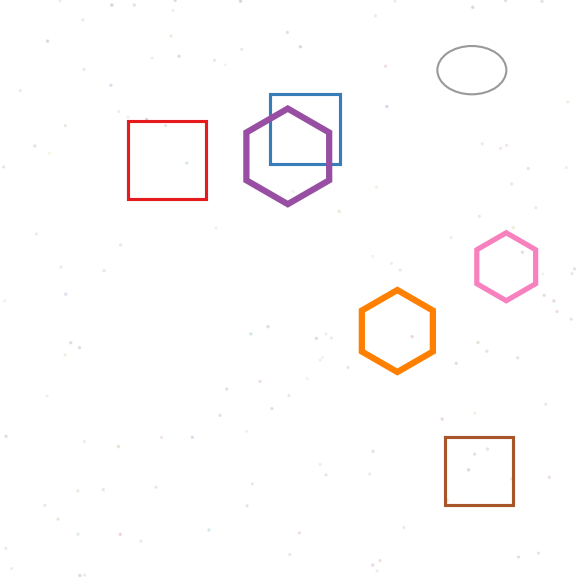[{"shape": "square", "thickness": 1.5, "radius": 0.34, "center": [0.289, 0.722]}, {"shape": "square", "thickness": 1.5, "radius": 0.3, "center": [0.528, 0.776]}, {"shape": "hexagon", "thickness": 3, "radius": 0.41, "center": [0.498, 0.728]}, {"shape": "hexagon", "thickness": 3, "radius": 0.35, "center": [0.688, 0.426]}, {"shape": "square", "thickness": 1.5, "radius": 0.29, "center": [0.829, 0.184]}, {"shape": "hexagon", "thickness": 2.5, "radius": 0.29, "center": [0.877, 0.537]}, {"shape": "oval", "thickness": 1, "radius": 0.3, "center": [0.817, 0.878]}]